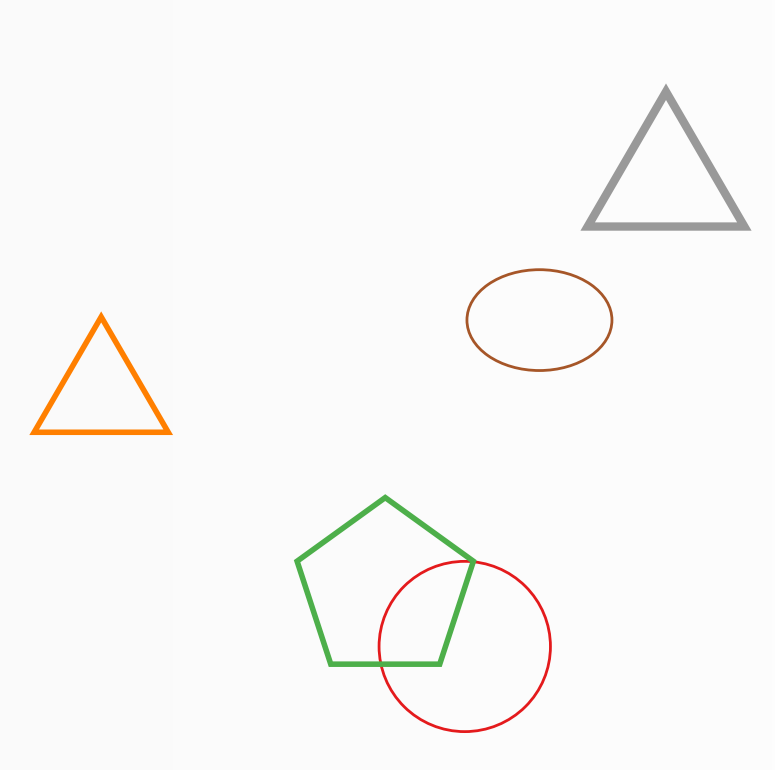[{"shape": "circle", "thickness": 1, "radius": 0.55, "center": [0.6, 0.16]}, {"shape": "pentagon", "thickness": 2, "radius": 0.6, "center": [0.497, 0.234]}, {"shape": "triangle", "thickness": 2, "radius": 0.5, "center": [0.131, 0.489]}, {"shape": "oval", "thickness": 1, "radius": 0.47, "center": [0.696, 0.584]}, {"shape": "triangle", "thickness": 3, "radius": 0.58, "center": [0.859, 0.764]}]